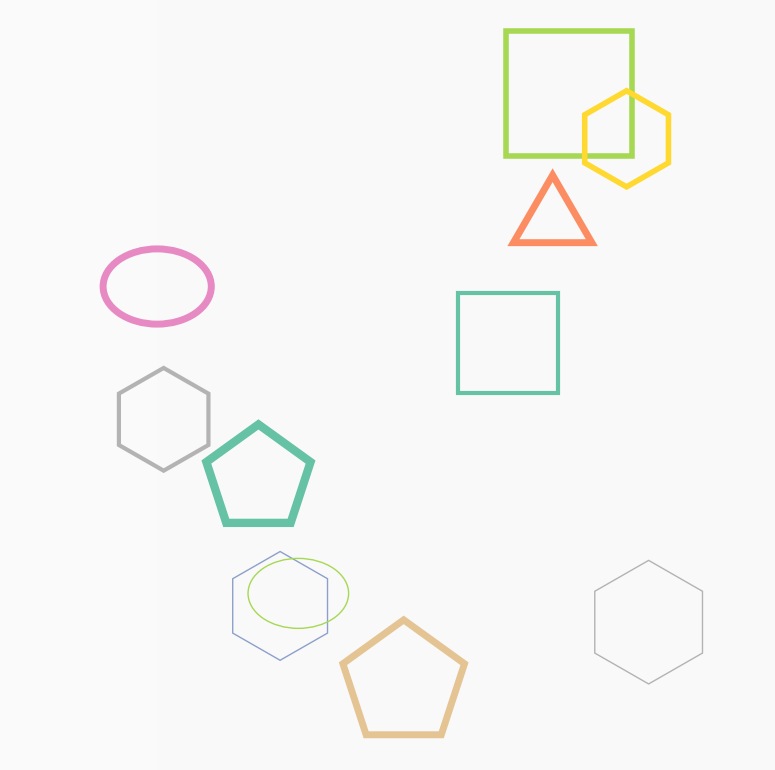[{"shape": "pentagon", "thickness": 3, "radius": 0.35, "center": [0.333, 0.378]}, {"shape": "square", "thickness": 1.5, "radius": 0.32, "center": [0.655, 0.554]}, {"shape": "triangle", "thickness": 2.5, "radius": 0.29, "center": [0.713, 0.714]}, {"shape": "hexagon", "thickness": 0.5, "radius": 0.35, "center": [0.361, 0.213]}, {"shape": "oval", "thickness": 2.5, "radius": 0.35, "center": [0.203, 0.628]}, {"shape": "square", "thickness": 2, "radius": 0.41, "center": [0.734, 0.878]}, {"shape": "oval", "thickness": 0.5, "radius": 0.32, "center": [0.385, 0.229]}, {"shape": "hexagon", "thickness": 2, "radius": 0.31, "center": [0.808, 0.82]}, {"shape": "pentagon", "thickness": 2.5, "radius": 0.41, "center": [0.521, 0.113]}, {"shape": "hexagon", "thickness": 1.5, "radius": 0.33, "center": [0.211, 0.455]}, {"shape": "hexagon", "thickness": 0.5, "radius": 0.4, "center": [0.837, 0.192]}]